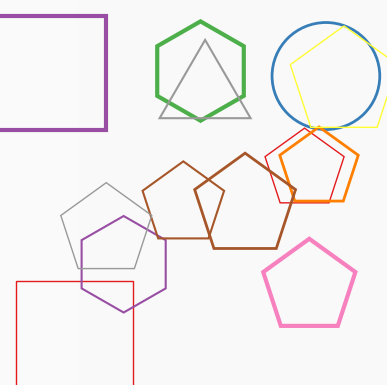[{"shape": "square", "thickness": 1, "radius": 0.75, "center": [0.192, 0.121]}, {"shape": "pentagon", "thickness": 1, "radius": 0.54, "center": [0.786, 0.56]}, {"shape": "circle", "thickness": 2, "radius": 0.69, "center": [0.841, 0.803]}, {"shape": "hexagon", "thickness": 3, "radius": 0.64, "center": [0.517, 0.815]}, {"shape": "square", "thickness": 3, "radius": 0.74, "center": [0.125, 0.81]}, {"shape": "hexagon", "thickness": 1.5, "radius": 0.63, "center": [0.319, 0.314]}, {"shape": "pentagon", "thickness": 2, "radius": 0.53, "center": [0.823, 0.564]}, {"shape": "pentagon", "thickness": 1, "radius": 0.73, "center": [0.888, 0.787]}, {"shape": "pentagon", "thickness": 2, "radius": 0.68, "center": [0.633, 0.465]}, {"shape": "pentagon", "thickness": 1.5, "radius": 0.55, "center": [0.473, 0.47]}, {"shape": "pentagon", "thickness": 3, "radius": 0.63, "center": [0.798, 0.255]}, {"shape": "pentagon", "thickness": 1, "radius": 0.62, "center": [0.274, 0.402]}, {"shape": "triangle", "thickness": 1.5, "radius": 0.68, "center": [0.529, 0.761]}]